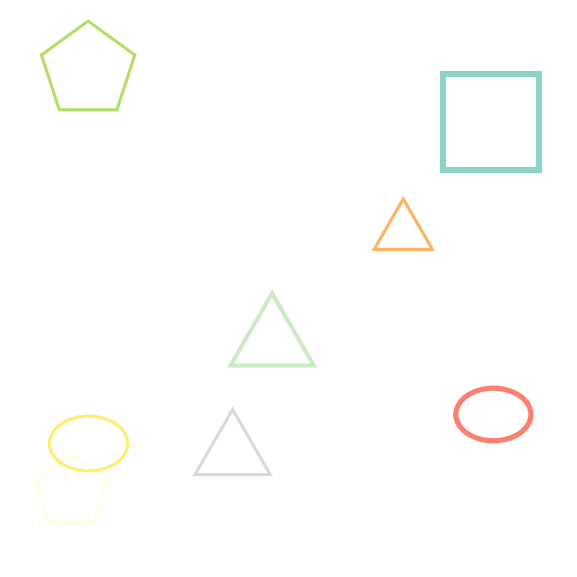[{"shape": "square", "thickness": 3, "radius": 0.42, "center": [0.851, 0.787]}, {"shape": "pentagon", "thickness": 0.5, "radius": 0.32, "center": [0.124, 0.146]}, {"shape": "oval", "thickness": 2.5, "radius": 0.33, "center": [0.854, 0.281]}, {"shape": "triangle", "thickness": 1.5, "radius": 0.29, "center": [0.698, 0.596]}, {"shape": "pentagon", "thickness": 1.5, "radius": 0.42, "center": [0.153, 0.878]}, {"shape": "triangle", "thickness": 1.5, "radius": 0.38, "center": [0.403, 0.215]}, {"shape": "triangle", "thickness": 2, "radius": 0.42, "center": [0.471, 0.408]}, {"shape": "oval", "thickness": 1.5, "radius": 0.34, "center": [0.153, 0.231]}]